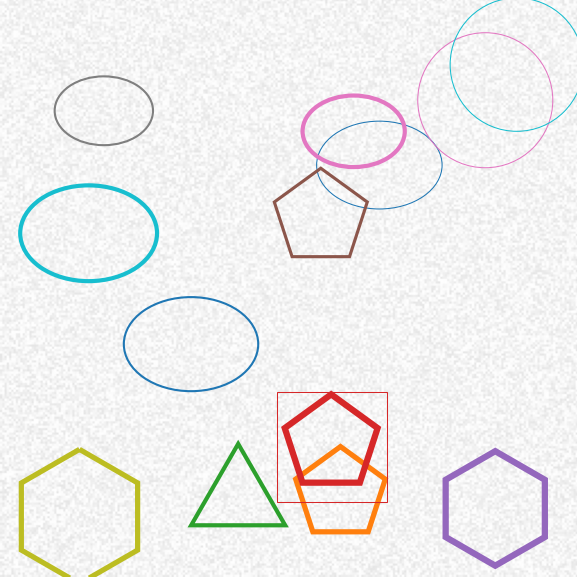[{"shape": "oval", "thickness": 1, "radius": 0.58, "center": [0.331, 0.403]}, {"shape": "oval", "thickness": 0.5, "radius": 0.54, "center": [0.657, 0.713]}, {"shape": "pentagon", "thickness": 2.5, "radius": 0.41, "center": [0.59, 0.144]}, {"shape": "triangle", "thickness": 2, "radius": 0.47, "center": [0.412, 0.137]}, {"shape": "pentagon", "thickness": 3, "radius": 0.42, "center": [0.573, 0.232]}, {"shape": "square", "thickness": 0.5, "radius": 0.48, "center": [0.575, 0.225]}, {"shape": "hexagon", "thickness": 3, "radius": 0.5, "center": [0.858, 0.119]}, {"shape": "pentagon", "thickness": 1.5, "radius": 0.42, "center": [0.555, 0.623]}, {"shape": "circle", "thickness": 0.5, "radius": 0.58, "center": [0.84, 0.826]}, {"shape": "oval", "thickness": 2, "radius": 0.44, "center": [0.612, 0.772]}, {"shape": "oval", "thickness": 1, "radius": 0.43, "center": [0.18, 0.807]}, {"shape": "hexagon", "thickness": 2.5, "radius": 0.58, "center": [0.138, 0.105]}, {"shape": "oval", "thickness": 2, "radius": 0.59, "center": [0.153, 0.595]}, {"shape": "circle", "thickness": 0.5, "radius": 0.58, "center": [0.895, 0.887]}]